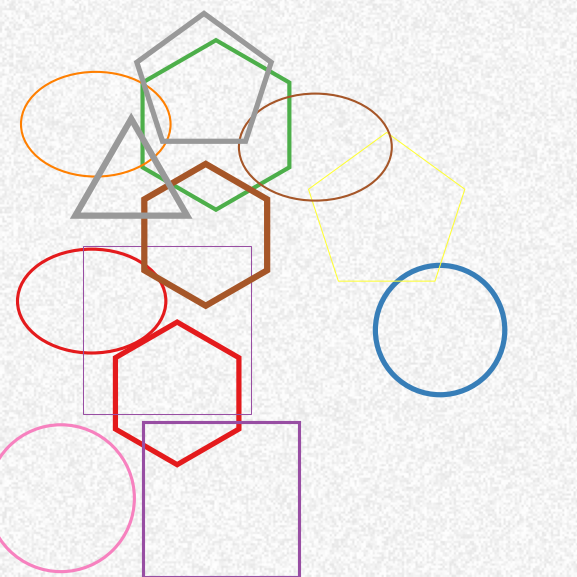[{"shape": "hexagon", "thickness": 2.5, "radius": 0.62, "center": [0.307, 0.318]}, {"shape": "oval", "thickness": 1.5, "radius": 0.64, "center": [0.159, 0.478]}, {"shape": "circle", "thickness": 2.5, "radius": 0.56, "center": [0.762, 0.428]}, {"shape": "hexagon", "thickness": 2, "radius": 0.73, "center": [0.374, 0.783]}, {"shape": "square", "thickness": 0.5, "radius": 0.73, "center": [0.289, 0.428]}, {"shape": "square", "thickness": 1.5, "radius": 0.67, "center": [0.383, 0.134]}, {"shape": "oval", "thickness": 1, "radius": 0.65, "center": [0.166, 0.784]}, {"shape": "pentagon", "thickness": 0.5, "radius": 0.71, "center": [0.67, 0.627]}, {"shape": "hexagon", "thickness": 3, "radius": 0.61, "center": [0.356, 0.593]}, {"shape": "oval", "thickness": 1, "radius": 0.66, "center": [0.546, 0.744]}, {"shape": "circle", "thickness": 1.5, "radius": 0.64, "center": [0.106, 0.136]}, {"shape": "triangle", "thickness": 3, "radius": 0.56, "center": [0.227, 0.682]}, {"shape": "pentagon", "thickness": 2.5, "radius": 0.61, "center": [0.353, 0.853]}]